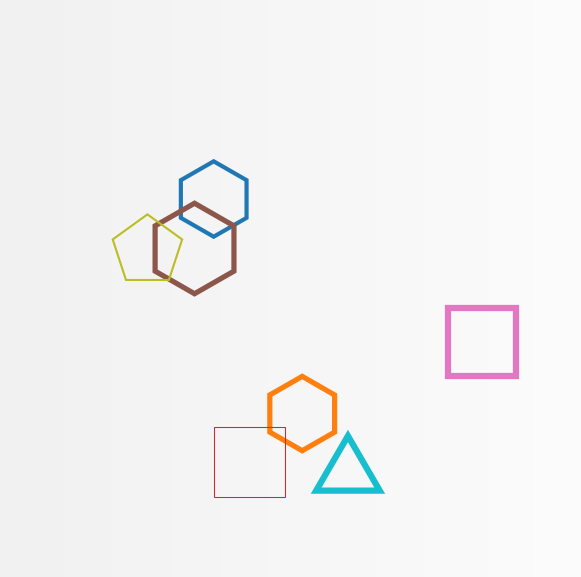[{"shape": "hexagon", "thickness": 2, "radius": 0.33, "center": [0.368, 0.655]}, {"shape": "hexagon", "thickness": 2.5, "radius": 0.32, "center": [0.52, 0.283]}, {"shape": "square", "thickness": 0.5, "radius": 0.3, "center": [0.429, 0.199]}, {"shape": "hexagon", "thickness": 2.5, "radius": 0.39, "center": [0.335, 0.569]}, {"shape": "square", "thickness": 3, "radius": 0.3, "center": [0.829, 0.407]}, {"shape": "pentagon", "thickness": 1, "radius": 0.31, "center": [0.254, 0.565]}, {"shape": "triangle", "thickness": 3, "radius": 0.32, "center": [0.599, 0.181]}]